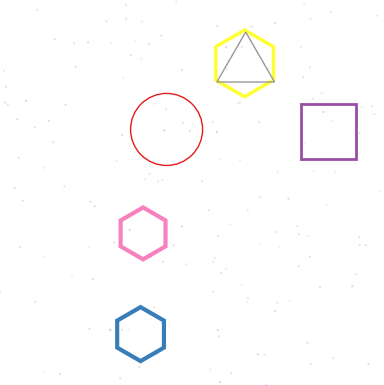[{"shape": "circle", "thickness": 1, "radius": 0.47, "center": [0.433, 0.664]}, {"shape": "hexagon", "thickness": 3, "radius": 0.35, "center": [0.365, 0.132]}, {"shape": "square", "thickness": 2, "radius": 0.36, "center": [0.853, 0.659]}, {"shape": "hexagon", "thickness": 2.5, "radius": 0.43, "center": [0.635, 0.835]}, {"shape": "hexagon", "thickness": 3, "radius": 0.34, "center": [0.372, 0.394]}, {"shape": "triangle", "thickness": 1, "radius": 0.43, "center": [0.638, 0.83]}]